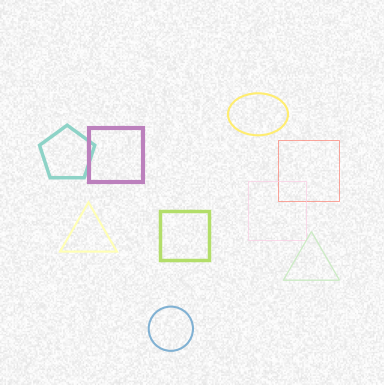[{"shape": "pentagon", "thickness": 2.5, "radius": 0.38, "center": [0.174, 0.599]}, {"shape": "triangle", "thickness": 1.5, "radius": 0.43, "center": [0.23, 0.389]}, {"shape": "square", "thickness": 0.5, "radius": 0.4, "center": [0.802, 0.557]}, {"shape": "circle", "thickness": 1.5, "radius": 0.29, "center": [0.444, 0.146]}, {"shape": "square", "thickness": 2.5, "radius": 0.32, "center": [0.48, 0.387]}, {"shape": "square", "thickness": 0.5, "radius": 0.38, "center": [0.72, 0.452]}, {"shape": "square", "thickness": 3, "radius": 0.35, "center": [0.302, 0.597]}, {"shape": "triangle", "thickness": 1, "radius": 0.42, "center": [0.809, 0.314]}, {"shape": "oval", "thickness": 1.5, "radius": 0.39, "center": [0.67, 0.703]}]